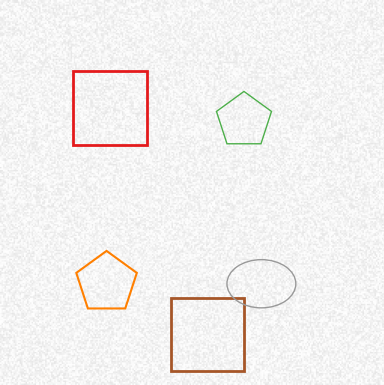[{"shape": "square", "thickness": 2, "radius": 0.48, "center": [0.286, 0.719]}, {"shape": "pentagon", "thickness": 1, "radius": 0.38, "center": [0.634, 0.687]}, {"shape": "pentagon", "thickness": 1.5, "radius": 0.41, "center": [0.277, 0.266]}, {"shape": "square", "thickness": 2, "radius": 0.47, "center": [0.539, 0.131]}, {"shape": "oval", "thickness": 1, "radius": 0.45, "center": [0.679, 0.263]}]